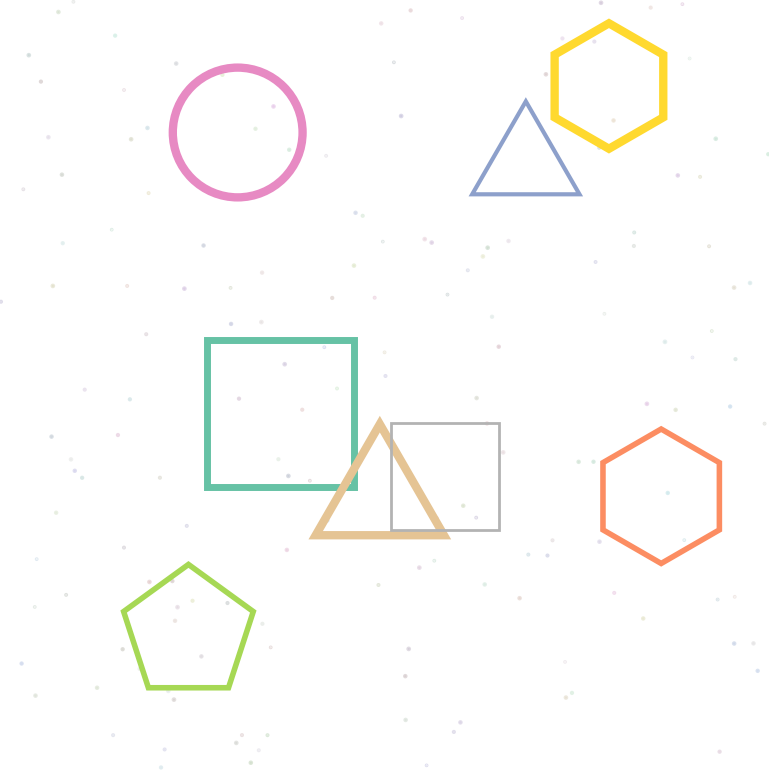[{"shape": "square", "thickness": 2.5, "radius": 0.48, "center": [0.365, 0.463]}, {"shape": "hexagon", "thickness": 2, "radius": 0.44, "center": [0.859, 0.356]}, {"shape": "triangle", "thickness": 1.5, "radius": 0.4, "center": [0.683, 0.788]}, {"shape": "circle", "thickness": 3, "radius": 0.42, "center": [0.309, 0.828]}, {"shape": "pentagon", "thickness": 2, "radius": 0.44, "center": [0.245, 0.178]}, {"shape": "hexagon", "thickness": 3, "radius": 0.41, "center": [0.791, 0.888]}, {"shape": "triangle", "thickness": 3, "radius": 0.48, "center": [0.493, 0.353]}, {"shape": "square", "thickness": 1, "radius": 0.35, "center": [0.578, 0.381]}]